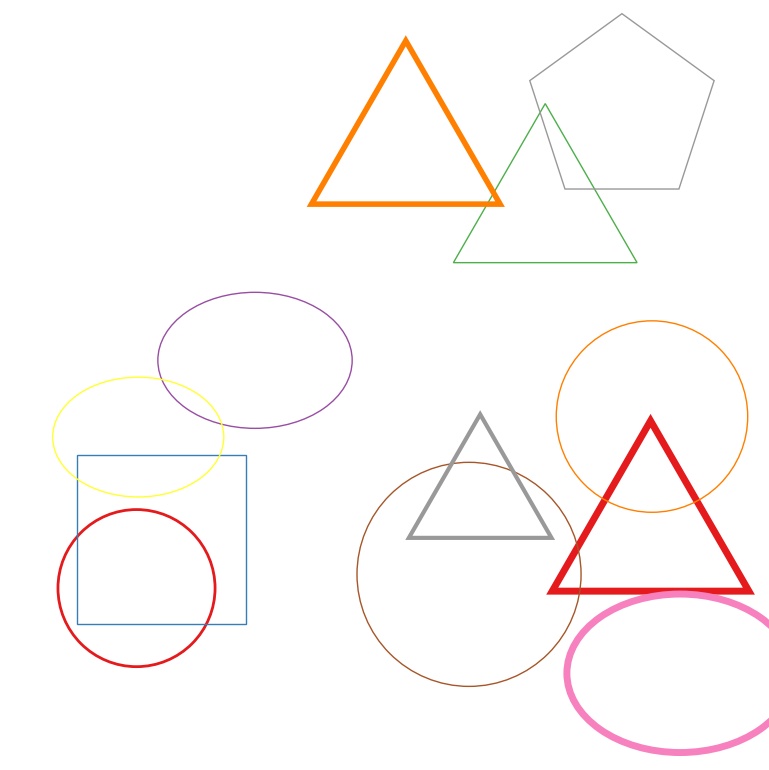[{"shape": "circle", "thickness": 1, "radius": 0.51, "center": [0.177, 0.236]}, {"shape": "triangle", "thickness": 2.5, "radius": 0.74, "center": [0.845, 0.306]}, {"shape": "square", "thickness": 0.5, "radius": 0.55, "center": [0.21, 0.299]}, {"shape": "triangle", "thickness": 0.5, "radius": 0.69, "center": [0.708, 0.728]}, {"shape": "oval", "thickness": 0.5, "radius": 0.63, "center": [0.331, 0.532]}, {"shape": "circle", "thickness": 0.5, "radius": 0.62, "center": [0.847, 0.459]}, {"shape": "triangle", "thickness": 2, "radius": 0.71, "center": [0.527, 0.806]}, {"shape": "oval", "thickness": 0.5, "radius": 0.56, "center": [0.18, 0.432]}, {"shape": "circle", "thickness": 0.5, "radius": 0.73, "center": [0.609, 0.254]}, {"shape": "oval", "thickness": 2.5, "radius": 0.74, "center": [0.883, 0.126]}, {"shape": "pentagon", "thickness": 0.5, "radius": 0.63, "center": [0.808, 0.856]}, {"shape": "triangle", "thickness": 1.5, "radius": 0.53, "center": [0.624, 0.355]}]